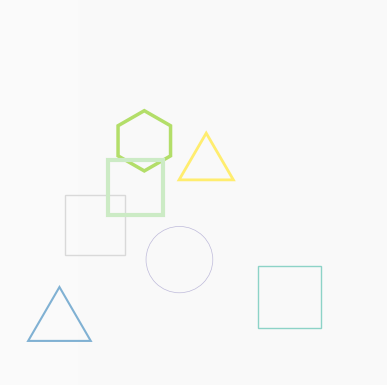[{"shape": "square", "thickness": 1, "radius": 0.4, "center": [0.747, 0.228]}, {"shape": "circle", "thickness": 0.5, "radius": 0.43, "center": [0.463, 0.326]}, {"shape": "triangle", "thickness": 1.5, "radius": 0.47, "center": [0.153, 0.161]}, {"shape": "hexagon", "thickness": 2.5, "radius": 0.39, "center": [0.372, 0.634]}, {"shape": "square", "thickness": 1, "radius": 0.39, "center": [0.246, 0.415]}, {"shape": "square", "thickness": 3, "radius": 0.36, "center": [0.35, 0.513]}, {"shape": "triangle", "thickness": 2, "radius": 0.4, "center": [0.532, 0.573]}]